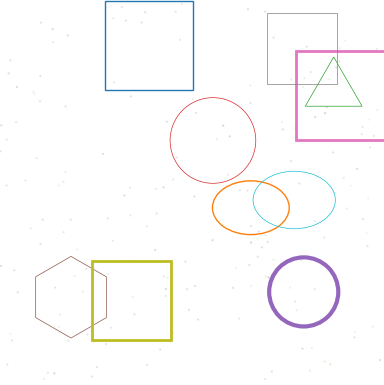[{"shape": "square", "thickness": 1, "radius": 0.58, "center": [0.387, 0.883]}, {"shape": "oval", "thickness": 1, "radius": 0.5, "center": [0.652, 0.461]}, {"shape": "triangle", "thickness": 0.5, "radius": 0.43, "center": [0.867, 0.767]}, {"shape": "circle", "thickness": 0.5, "radius": 0.56, "center": [0.553, 0.635]}, {"shape": "circle", "thickness": 3, "radius": 0.45, "center": [0.789, 0.242]}, {"shape": "hexagon", "thickness": 0.5, "radius": 0.53, "center": [0.184, 0.228]}, {"shape": "square", "thickness": 2, "radius": 0.58, "center": [0.884, 0.752]}, {"shape": "square", "thickness": 0.5, "radius": 0.46, "center": [0.784, 0.874]}, {"shape": "square", "thickness": 2, "radius": 0.51, "center": [0.342, 0.219]}, {"shape": "oval", "thickness": 0.5, "radius": 0.53, "center": [0.764, 0.48]}]